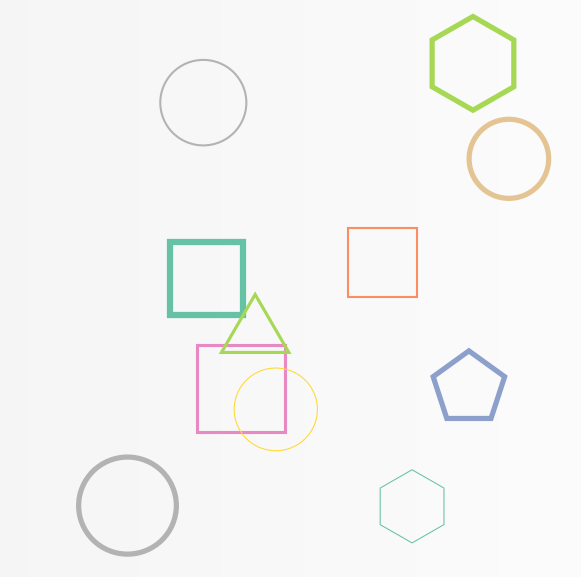[{"shape": "hexagon", "thickness": 0.5, "radius": 0.32, "center": [0.709, 0.122]}, {"shape": "square", "thickness": 3, "radius": 0.31, "center": [0.355, 0.517]}, {"shape": "square", "thickness": 1, "radius": 0.3, "center": [0.658, 0.545]}, {"shape": "pentagon", "thickness": 2.5, "radius": 0.32, "center": [0.807, 0.327]}, {"shape": "square", "thickness": 1.5, "radius": 0.38, "center": [0.414, 0.326]}, {"shape": "hexagon", "thickness": 2.5, "radius": 0.41, "center": [0.814, 0.889]}, {"shape": "triangle", "thickness": 1.5, "radius": 0.33, "center": [0.439, 0.422]}, {"shape": "circle", "thickness": 0.5, "radius": 0.36, "center": [0.474, 0.29]}, {"shape": "circle", "thickness": 2.5, "radius": 0.34, "center": [0.876, 0.724]}, {"shape": "circle", "thickness": 2.5, "radius": 0.42, "center": [0.219, 0.124]}, {"shape": "circle", "thickness": 1, "radius": 0.37, "center": [0.35, 0.821]}]